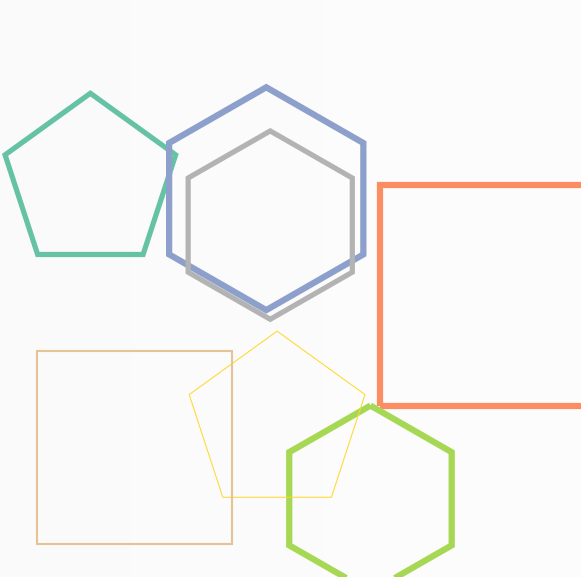[{"shape": "pentagon", "thickness": 2.5, "radius": 0.77, "center": [0.155, 0.683]}, {"shape": "square", "thickness": 3, "radius": 0.95, "center": [0.845, 0.487]}, {"shape": "hexagon", "thickness": 3, "radius": 0.96, "center": [0.458, 0.655]}, {"shape": "hexagon", "thickness": 3, "radius": 0.81, "center": [0.637, 0.135]}, {"shape": "pentagon", "thickness": 0.5, "radius": 0.79, "center": [0.477, 0.267]}, {"shape": "square", "thickness": 1, "radius": 0.84, "center": [0.231, 0.224]}, {"shape": "hexagon", "thickness": 2.5, "radius": 0.82, "center": [0.465, 0.609]}]